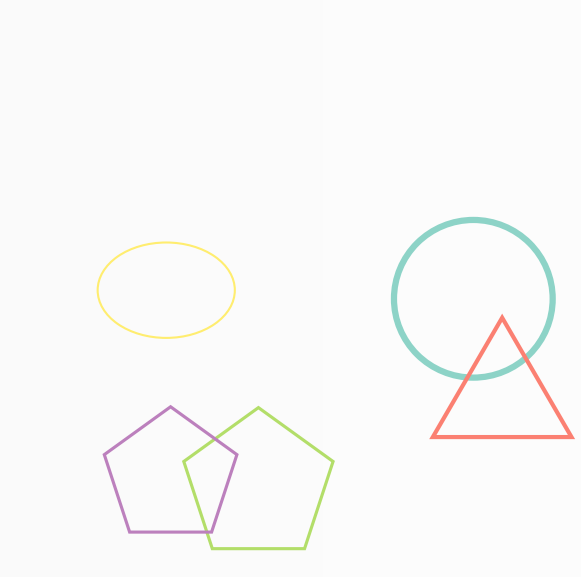[{"shape": "circle", "thickness": 3, "radius": 0.68, "center": [0.814, 0.482]}, {"shape": "triangle", "thickness": 2, "radius": 0.69, "center": [0.864, 0.311]}, {"shape": "pentagon", "thickness": 1.5, "radius": 0.68, "center": [0.445, 0.158]}, {"shape": "pentagon", "thickness": 1.5, "radius": 0.6, "center": [0.294, 0.175]}, {"shape": "oval", "thickness": 1, "radius": 0.59, "center": [0.286, 0.497]}]